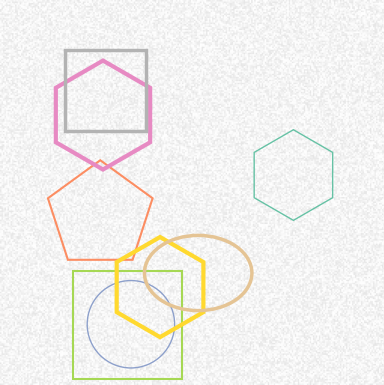[{"shape": "hexagon", "thickness": 1, "radius": 0.59, "center": [0.762, 0.545]}, {"shape": "pentagon", "thickness": 1.5, "radius": 0.71, "center": [0.26, 0.441]}, {"shape": "circle", "thickness": 1, "radius": 0.57, "center": [0.34, 0.158]}, {"shape": "hexagon", "thickness": 3, "radius": 0.71, "center": [0.268, 0.701]}, {"shape": "square", "thickness": 1.5, "radius": 0.71, "center": [0.331, 0.156]}, {"shape": "hexagon", "thickness": 3, "radius": 0.65, "center": [0.416, 0.254]}, {"shape": "oval", "thickness": 2.5, "radius": 0.7, "center": [0.515, 0.291]}, {"shape": "square", "thickness": 2.5, "radius": 0.53, "center": [0.273, 0.764]}]